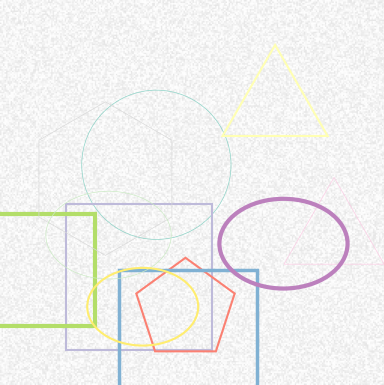[{"shape": "circle", "thickness": 0.5, "radius": 0.97, "center": [0.406, 0.572]}, {"shape": "triangle", "thickness": 1.5, "radius": 0.79, "center": [0.715, 0.726]}, {"shape": "square", "thickness": 1.5, "radius": 0.95, "center": [0.361, 0.28]}, {"shape": "pentagon", "thickness": 1.5, "radius": 0.67, "center": [0.482, 0.196]}, {"shape": "square", "thickness": 2.5, "radius": 0.9, "center": [0.489, 0.12]}, {"shape": "square", "thickness": 3, "radius": 0.73, "center": [0.101, 0.299]}, {"shape": "triangle", "thickness": 0.5, "radius": 0.75, "center": [0.868, 0.389]}, {"shape": "hexagon", "thickness": 0.5, "radius": 1.0, "center": [0.274, 0.536]}, {"shape": "oval", "thickness": 3, "radius": 0.83, "center": [0.736, 0.367]}, {"shape": "oval", "thickness": 0.5, "radius": 0.81, "center": [0.282, 0.389]}, {"shape": "oval", "thickness": 1.5, "radius": 0.72, "center": [0.371, 0.203]}]